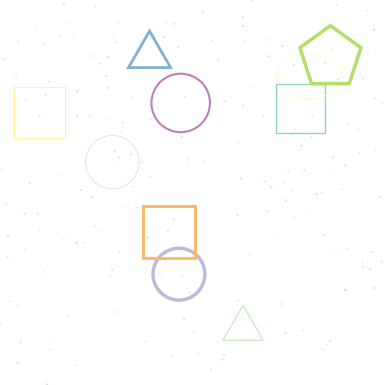[{"shape": "square", "thickness": 1, "radius": 0.32, "center": [0.78, 0.719]}, {"shape": "oval", "thickness": 0.5, "radius": 0.42, "center": [0.803, 0.802]}, {"shape": "circle", "thickness": 2.5, "radius": 0.34, "center": [0.465, 0.288]}, {"shape": "triangle", "thickness": 2, "radius": 0.32, "center": [0.388, 0.856]}, {"shape": "square", "thickness": 2, "radius": 0.34, "center": [0.439, 0.397]}, {"shape": "pentagon", "thickness": 2.5, "radius": 0.42, "center": [0.858, 0.85]}, {"shape": "circle", "thickness": 0.5, "radius": 0.35, "center": [0.292, 0.579]}, {"shape": "circle", "thickness": 1.5, "radius": 0.38, "center": [0.469, 0.733]}, {"shape": "triangle", "thickness": 1, "radius": 0.3, "center": [0.631, 0.147]}, {"shape": "square", "thickness": 0.5, "radius": 0.33, "center": [0.102, 0.709]}]